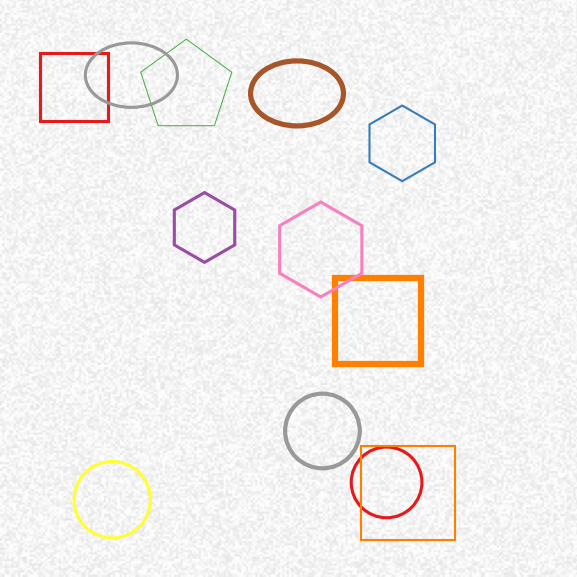[{"shape": "square", "thickness": 1.5, "radius": 0.3, "center": [0.129, 0.849]}, {"shape": "circle", "thickness": 1.5, "radius": 0.31, "center": [0.669, 0.164]}, {"shape": "hexagon", "thickness": 1, "radius": 0.33, "center": [0.697, 0.751]}, {"shape": "pentagon", "thickness": 0.5, "radius": 0.41, "center": [0.323, 0.849]}, {"shape": "hexagon", "thickness": 1.5, "radius": 0.3, "center": [0.354, 0.605]}, {"shape": "square", "thickness": 3, "radius": 0.37, "center": [0.655, 0.443]}, {"shape": "square", "thickness": 1, "radius": 0.41, "center": [0.707, 0.146]}, {"shape": "circle", "thickness": 1.5, "radius": 0.33, "center": [0.194, 0.134]}, {"shape": "oval", "thickness": 2.5, "radius": 0.4, "center": [0.514, 0.837]}, {"shape": "hexagon", "thickness": 1.5, "radius": 0.41, "center": [0.555, 0.567]}, {"shape": "oval", "thickness": 1.5, "radius": 0.4, "center": [0.228, 0.869]}, {"shape": "circle", "thickness": 2, "radius": 0.32, "center": [0.558, 0.253]}]